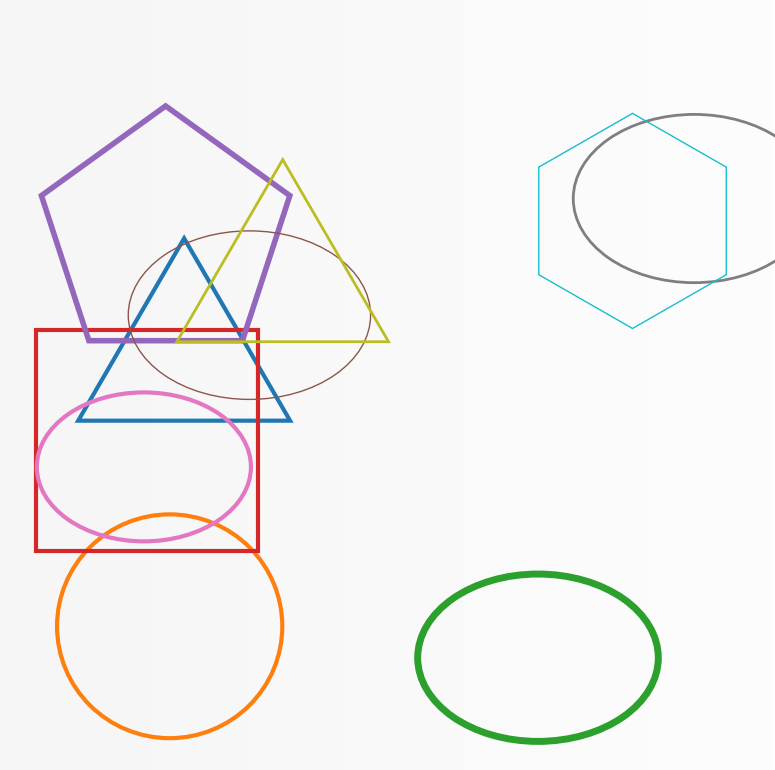[{"shape": "triangle", "thickness": 1.5, "radius": 0.79, "center": [0.238, 0.533]}, {"shape": "circle", "thickness": 1.5, "radius": 0.73, "center": [0.219, 0.187]}, {"shape": "oval", "thickness": 2.5, "radius": 0.78, "center": [0.694, 0.146]}, {"shape": "square", "thickness": 1.5, "radius": 0.72, "center": [0.19, 0.428]}, {"shape": "pentagon", "thickness": 2, "radius": 0.84, "center": [0.214, 0.694]}, {"shape": "oval", "thickness": 0.5, "radius": 0.78, "center": [0.322, 0.591]}, {"shape": "oval", "thickness": 1.5, "radius": 0.69, "center": [0.186, 0.394]}, {"shape": "oval", "thickness": 1, "radius": 0.78, "center": [0.896, 0.742]}, {"shape": "triangle", "thickness": 1, "radius": 0.79, "center": [0.365, 0.635]}, {"shape": "hexagon", "thickness": 0.5, "radius": 0.7, "center": [0.816, 0.713]}]